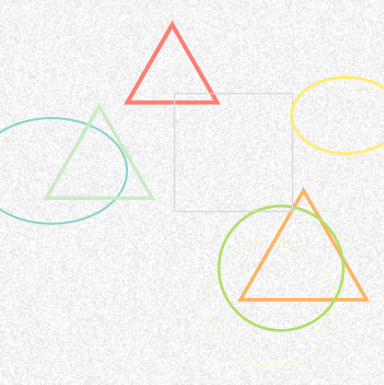[{"shape": "oval", "thickness": 1.5, "radius": 0.98, "center": [0.134, 0.556]}, {"shape": "circle", "thickness": 0.5, "radius": 0.83, "center": [0.705, 0.213]}, {"shape": "triangle", "thickness": 3, "radius": 0.67, "center": [0.447, 0.801]}, {"shape": "triangle", "thickness": 2.5, "radius": 0.95, "center": [0.788, 0.316]}, {"shape": "circle", "thickness": 2, "radius": 0.81, "center": [0.73, 0.303]}, {"shape": "square", "thickness": 1, "radius": 0.77, "center": [0.605, 0.605]}, {"shape": "triangle", "thickness": 2.5, "radius": 0.8, "center": [0.258, 0.565]}, {"shape": "oval", "thickness": 2, "radius": 0.71, "center": [0.899, 0.7]}]